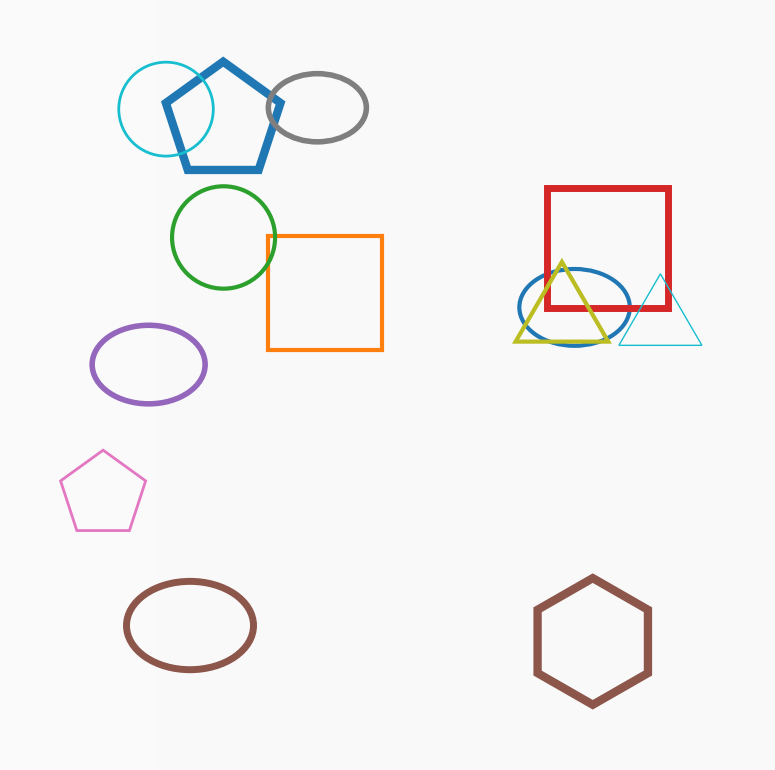[{"shape": "oval", "thickness": 1.5, "radius": 0.36, "center": [0.741, 0.601]}, {"shape": "pentagon", "thickness": 3, "radius": 0.39, "center": [0.288, 0.842]}, {"shape": "square", "thickness": 1.5, "radius": 0.37, "center": [0.419, 0.62]}, {"shape": "circle", "thickness": 1.5, "radius": 0.33, "center": [0.288, 0.692]}, {"shape": "square", "thickness": 2.5, "radius": 0.39, "center": [0.784, 0.678]}, {"shape": "oval", "thickness": 2, "radius": 0.36, "center": [0.192, 0.527]}, {"shape": "oval", "thickness": 2.5, "radius": 0.41, "center": [0.245, 0.188]}, {"shape": "hexagon", "thickness": 3, "radius": 0.41, "center": [0.765, 0.167]}, {"shape": "pentagon", "thickness": 1, "radius": 0.29, "center": [0.133, 0.358]}, {"shape": "oval", "thickness": 2, "radius": 0.32, "center": [0.409, 0.86]}, {"shape": "triangle", "thickness": 1.5, "radius": 0.35, "center": [0.725, 0.591]}, {"shape": "triangle", "thickness": 0.5, "radius": 0.31, "center": [0.852, 0.582]}, {"shape": "circle", "thickness": 1, "radius": 0.3, "center": [0.214, 0.858]}]